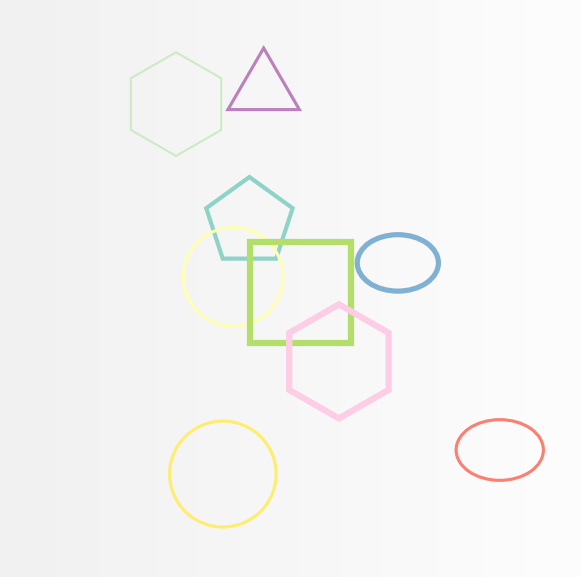[{"shape": "pentagon", "thickness": 2, "radius": 0.39, "center": [0.429, 0.614]}, {"shape": "circle", "thickness": 1.5, "radius": 0.43, "center": [0.401, 0.52]}, {"shape": "oval", "thickness": 1.5, "radius": 0.38, "center": [0.86, 0.22]}, {"shape": "oval", "thickness": 2.5, "radius": 0.35, "center": [0.684, 0.544]}, {"shape": "square", "thickness": 3, "radius": 0.44, "center": [0.517, 0.492]}, {"shape": "hexagon", "thickness": 3, "radius": 0.49, "center": [0.583, 0.373]}, {"shape": "triangle", "thickness": 1.5, "radius": 0.35, "center": [0.454, 0.845]}, {"shape": "hexagon", "thickness": 1, "radius": 0.45, "center": [0.303, 0.819]}, {"shape": "circle", "thickness": 1.5, "radius": 0.46, "center": [0.383, 0.178]}]